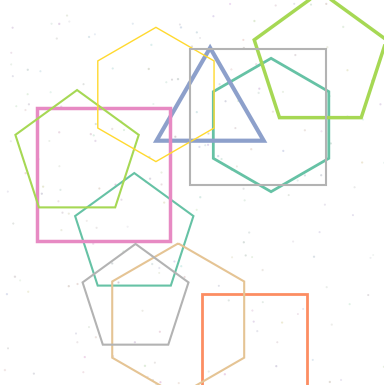[{"shape": "hexagon", "thickness": 2, "radius": 0.87, "center": [0.704, 0.675]}, {"shape": "pentagon", "thickness": 1.5, "radius": 0.81, "center": [0.349, 0.389]}, {"shape": "square", "thickness": 2, "radius": 0.68, "center": [0.662, 0.101]}, {"shape": "triangle", "thickness": 3, "radius": 0.8, "center": [0.546, 0.715]}, {"shape": "square", "thickness": 2.5, "radius": 0.86, "center": [0.268, 0.546]}, {"shape": "pentagon", "thickness": 1.5, "radius": 0.84, "center": [0.2, 0.598]}, {"shape": "pentagon", "thickness": 2.5, "radius": 0.9, "center": [0.832, 0.841]}, {"shape": "hexagon", "thickness": 1, "radius": 0.87, "center": [0.405, 0.755]}, {"shape": "hexagon", "thickness": 1.5, "radius": 0.99, "center": [0.463, 0.17]}, {"shape": "pentagon", "thickness": 1.5, "radius": 0.72, "center": [0.352, 0.222]}, {"shape": "square", "thickness": 1.5, "radius": 0.88, "center": [0.671, 0.697]}]